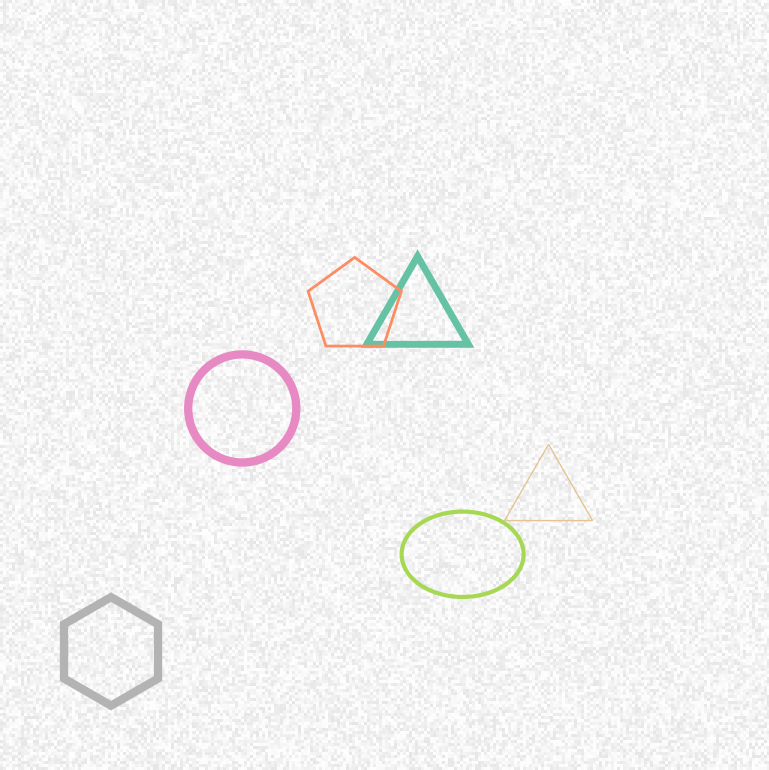[{"shape": "triangle", "thickness": 2.5, "radius": 0.38, "center": [0.542, 0.591]}, {"shape": "pentagon", "thickness": 1, "radius": 0.32, "center": [0.461, 0.602]}, {"shape": "circle", "thickness": 3, "radius": 0.35, "center": [0.315, 0.47]}, {"shape": "oval", "thickness": 1.5, "radius": 0.4, "center": [0.601, 0.28]}, {"shape": "triangle", "thickness": 0.5, "radius": 0.33, "center": [0.712, 0.357]}, {"shape": "hexagon", "thickness": 3, "radius": 0.35, "center": [0.144, 0.154]}]